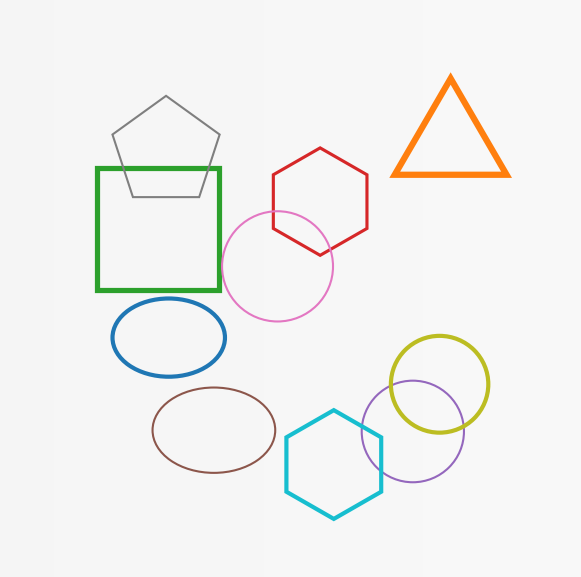[{"shape": "oval", "thickness": 2, "radius": 0.48, "center": [0.29, 0.415]}, {"shape": "triangle", "thickness": 3, "radius": 0.56, "center": [0.775, 0.752]}, {"shape": "square", "thickness": 2.5, "radius": 0.53, "center": [0.272, 0.602]}, {"shape": "hexagon", "thickness": 1.5, "radius": 0.47, "center": [0.551, 0.65]}, {"shape": "circle", "thickness": 1, "radius": 0.44, "center": [0.71, 0.252]}, {"shape": "oval", "thickness": 1, "radius": 0.53, "center": [0.368, 0.254]}, {"shape": "circle", "thickness": 1, "radius": 0.48, "center": [0.477, 0.538]}, {"shape": "pentagon", "thickness": 1, "radius": 0.48, "center": [0.286, 0.736]}, {"shape": "circle", "thickness": 2, "radius": 0.42, "center": [0.756, 0.334]}, {"shape": "hexagon", "thickness": 2, "radius": 0.47, "center": [0.574, 0.195]}]